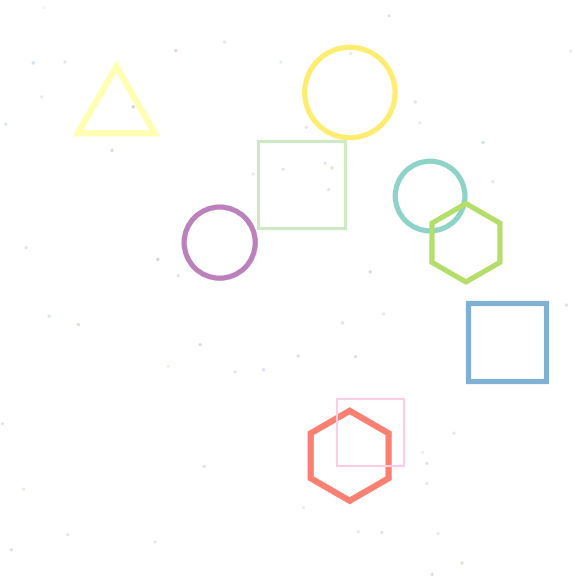[{"shape": "circle", "thickness": 2.5, "radius": 0.3, "center": [0.745, 0.66]}, {"shape": "triangle", "thickness": 3, "radius": 0.38, "center": [0.202, 0.807]}, {"shape": "hexagon", "thickness": 3, "radius": 0.39, "center": [0.606, 0.21]}, {"shape": "square", "thickness": 2.5, "radius": 0.34, "center": [0.878, 0.406]}, {"shape": "hexagon", "thickness": 2.5, "radius": 0.34, "center": [0.807, 0.579]}, {"shape": "square", "thickness": 1, "radius": 0.29, "center": [0.642, 0.25]}, {"shape": "circle", "thickness": 2.5, "radius": 0.31, "center": [0.38, 0.579]}, {"shape": "square", "thickness": 1.5, "radius": 0.38, "center": [0.522, 0.68]}, {"shape": "circle", "thickness": 2.5, "radius": 0.39, "center": [0.606, 0.839]}]